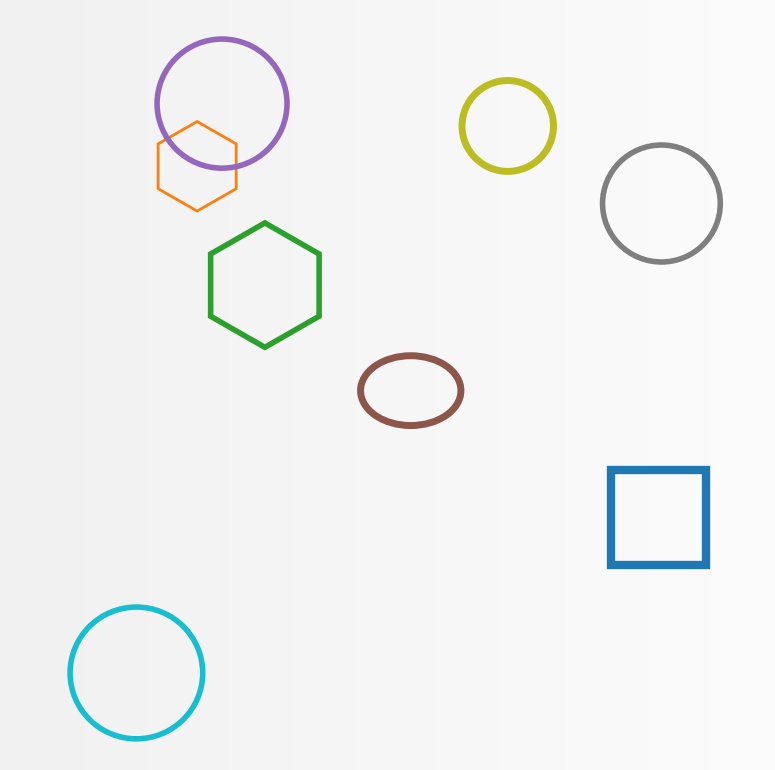[{"shape": "square", "thickness": 3, "radius": 0.31, "center": [0.85, 0.328]}, {"shape": "hexagon", "thickness": 1, "radius": 0.29, "center": [0.254, 0.784]}, {"shape": "hexagon", "thickness": 2, "radius": 0.4, "center": [0.342, 0.63]}, {"shape": "circle", "thickness": 2, "radius": 0.42, "center": [0.287, 0.865]}, {"shape": "oval", "thickness": 2.5, "radius": 0.32, "center": [0.53, 0.493]}, {"shape": "circle", "thickness": 2, "radius": 0.38, "center": [0.853, 0.736]}, {"shape": "circle", "thickness": 2.5, "radius": 0.3, "center": [0.655, 0.836]}, {"shape": "circle", "thickness": 2, "radius": 0.43, "center": [0.176, 0.126]}]